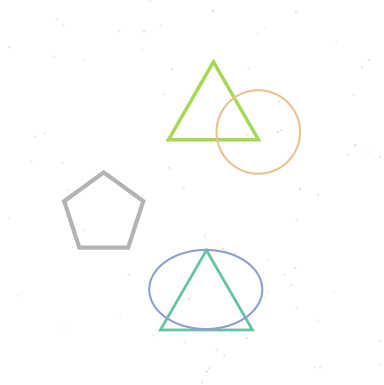[{"shape": "triangle", "thickness": 2, "radius": 0.69, "center": [0.536, 0.212]}, {"shape": "oval", "thickness": 1.5, "radius": 0.73, "center": [0.534, 0.248]}, {"shape": "triangle", "thickness": 2.5, "radius": 0.67, "center": [0.554, 0.704]}, {"shape": "circle", "thickness": 1.5, "radius": 0.54, "center": [0.671, 0.657]}, {"shape": "pentagon", "thickness": 3, "radius": 0.54, "center": [0.269, 0.444]}]